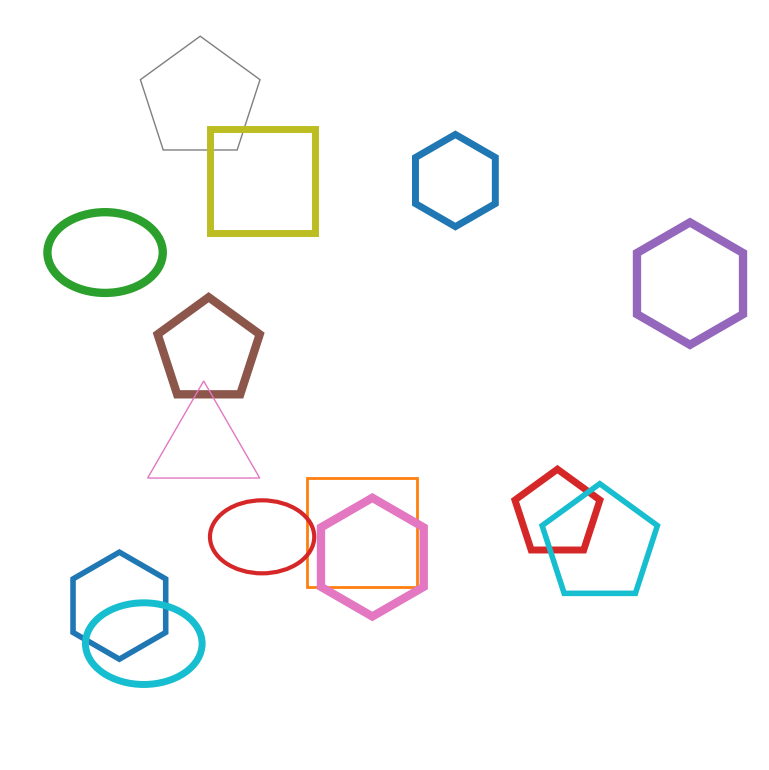[{"shape": "hexagon", "thickness": 2, "radius": 0.35, "center": [0.155, 0.213]}, {"shape": "hexagon", "thickness": 2.5, "radius": 0.3, "center": [0.591, 0.766]}, {"shape": "square", "thickness": 1, "radius": 0.36, "center": [0.47, 0.308]}, {"shape": "oval", "thickness": 3, "radius": 0.37, "center": [0.136, 0.672]}, {"shape": "pentagon", "thickness": 2.5, "radius": 0.29, "center": [0.724, 0.333]}, {"shape": "oval", "thickness": 1.5, "radius": 0.34, "center": [0.34, 0.303]}, {"shape": "hexagon", "thickness": 3, "radius": 0.4, "center": [0.896, 0.632]}, {"shape": "pentagon", "thickness": 3, "radius": 0.35, "center": [0.271, 0.544]}, {"shape": "hexagon", "thickness": 3, "radius": 0.39, "center": [0.484, 0.276]}, {"shape": "triangle", "thickness": 0.5, "radius": 0.42, "center": [0.264, 0.421]}, {"shape": "pentagon", "thickness": 0.5, "radius": 0.41, "center": [0.26, 0.871]}, {"shape": "square", "thickness": 2.5, "radius": 0.34, "center": [0.341, 0.765]}, {"shape": "pentagon", "thickness": 2, "radius": 0.39, "center": [0.779, 0.293]}, {"shape": "oval", "thickness": 2.5, "radius": 0.38, "center": [0.187, 0.164]}]